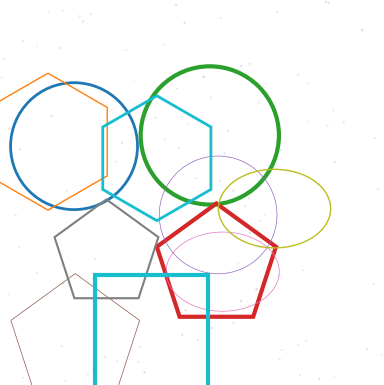[{"shape": "circle", "thickness": 2, "radius": 0.82, "center": [0.192, 0.62]}, {"shape": "hexagon", "thickness": 1, "radius": 0.89, "center": [0.125, 0.632]}, {"shape": "circle", "thickness": 3, "radius": 0.9, "center": [0.545, 0.648]}, {"shape": "pentagon", "thickness": 3, "radius": 0.81, "center": [0.562, 0.309]}, {"shape": "circle", "thickness": 0.5, "radius": 0.76, "center": [0.567, 0.442]}, {"shape": "pentagon", "thickness": 0.5, "radius": 0.88, "center": [0.195, 0.113]}, {"shape": "oval", "thickness": 0.5, "radius": 0.73, "center": [0.578, 0.294]}, {"shape": "pentagon", "thickness": 1.5, "radius": 0.71, "center": [0.277, 0.34]}, {"shape": "oval", "thickness": 1, "radius": 0.73, "center": [0.713, 0.458]}, {"shape": "square", "thickness": 3, "radius": 0.73, "center": [0.393, 0.138]}, {"shape": "hexagon", "thickness": 2, "radius": 0.81, "center": [0.407, 0.589]}]